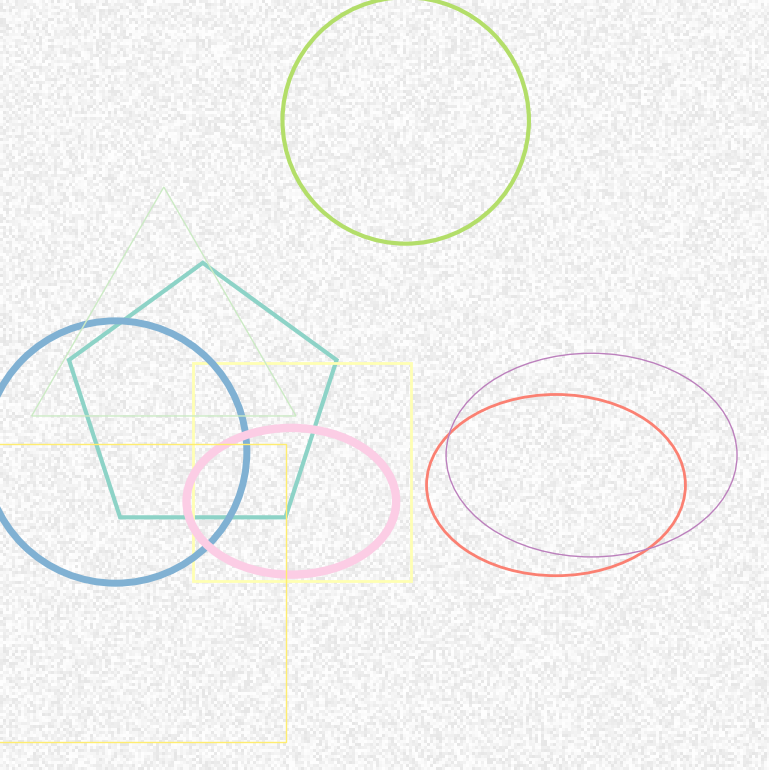[{"shape": "pentagon", "thickness": 1.5, "radius": 0.91, "center": [0.263, 0.476]}, {"shape": "square", "thickness": 1, "radius": 0.71, "center": [0.392, 0.387]}, {"shape": "oval", "thickness": 1, "radius": 0.84, "center": [0.722, 0.37]}, {"shape": "circle", "thickness": 2.5, "radius": 0.85, "center": [0.15, 0.413]}, {"shape": "circle", "thickness": 1.5, "radius": 0.8, "center": [0.527, 0.844]}, {"shape": "oval", "thickness": 3, "radius": 0.68, "center": [0.378, 0.349]}, {"shape": "oval", "thickness": 0.5, "radius": 0.94, "center": [0.768, 0.409]}, {"shape": "triangle", "thickness": 0.5, "radius": 0.99, "center": [0.213, 0.559]}, {"shape": "square", "thickness": 0.5, "radius": 0.97, "center": [0.178, 0.23]}]